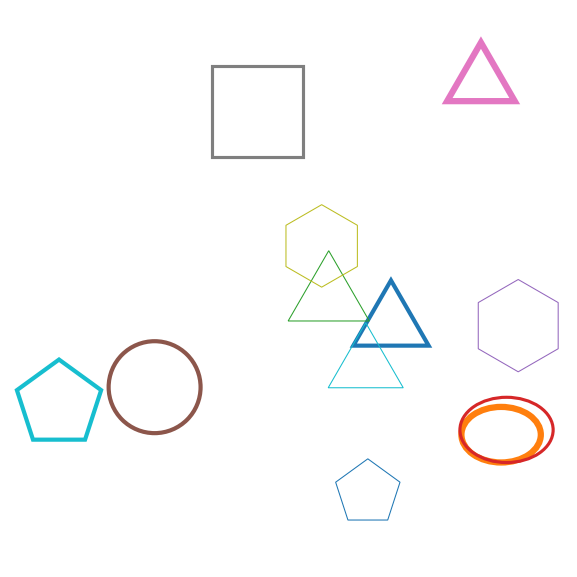[{"shape": "triangle", "thickness": 2, "radius": 0.38, "center": [0.677, 0.438]}, {"shape": "pentagon", "thickness": 0.5, "radius": 0.29, "center": [0.637, 0.146]}, {"shape": "oval", "thickness": 3, "radius": 0.34, "center": [0.868, 0.246]}, {"shape": "triangle", "thickness": 0.5, "radius": 0.41, "center": [0.569, 0.484]}, {"shape": "oval", "thickness": 1.5, "radius": 0.4, "center": [0.877, 0.255]}, {"shape": "hexagon", "thickness": 0.5, "radius": 0.4, "center": [0.897, 0.435]}, {"shape": "circle", "thickness": 2, "radius": 0.4, "center": [0.268, 0.329]}, {"shape": "triangle", "thickness": 3, "radius": 0.34, "center": [0.833, 0.858]}, {"shape": "square", "thickness": 1.5, "radius": 0.39, "center": [0.446, 0.806]}, {"shape": "hexagon", "thickness": 0.5, "radius": 0.36, "center": [0.557, 0.573]}, {"shape": "pentagon", "thickness": 2, "radius": 0.38, "center": [0.102, 0.3]}, {"shape": "triangle", "thickness": 0.5, "radius": 0.38, "center": [0.633, 0.365]}]